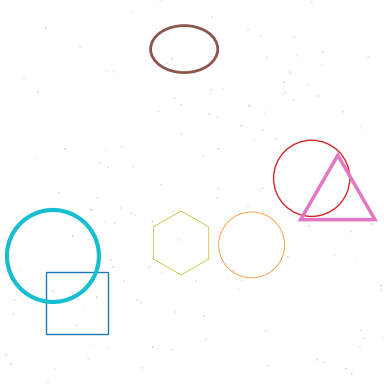[{"shape": "square", "thickness": 1, "radius": 0.41, "center": [0.2, 0.213]}, {"shape": "circle", "thickness": 0.5, "radius": 0.43, "center": [0.654, 0.364]}, {"shape": "circle", "thickness": 1, "radius": 0.49, "center": [0.809, 0.537]}, {"shape": "oval", "thickness": 2, "radius": 0.44, "center": [0.478, 0.872]}, {"shape": "triangle", "thickness": 2.5, "radius": 0.56, "center": [0.877, 0.485]}, {"shape": "hexagon", "thickness": 0.5, "radius": 0.42, "center": [0.47, 0.369]}, {"shape": "circle", "thickness": 3, "radius": 0.6, "center": [0.138, 0.335]}]